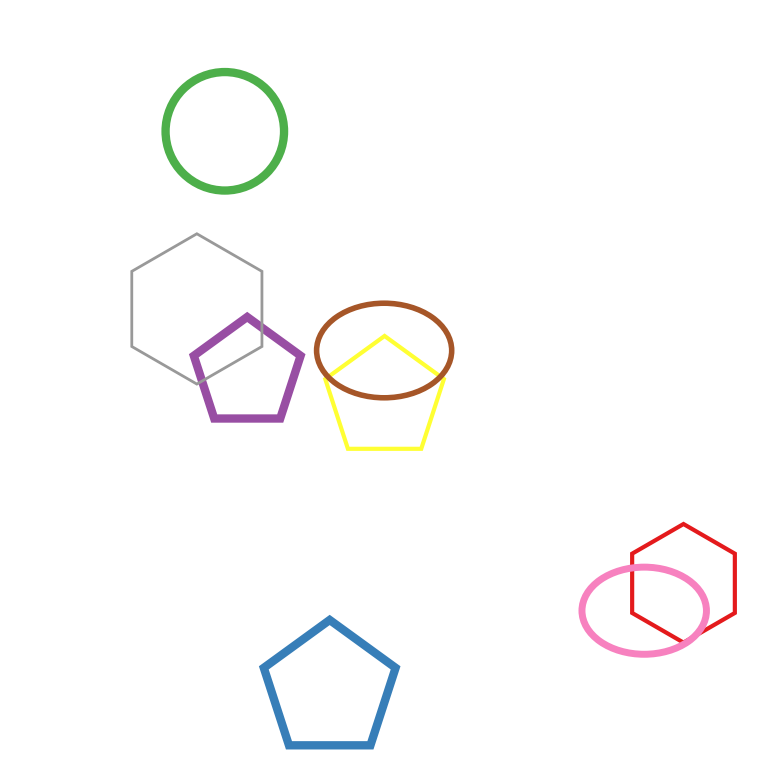[{"shape": "hexagon", "thickness": 1.5, "radius": 0.38, "center": [0.888, 0.242]}, {"shape": "pentagon", "thickness": 3, "radius": 0.45, "center": [0.428, 0.105]}, {"shape": "circle", "thickness": 3, "radius": 0.38, "center": [0.292, 0.829]}, {"shape": "pentagon", "thickness": 3, "radius": 0.36, "center": [0.321, 0.515]}, {"shape": "pentagon", "thickness": 1.5, "radius": 0.41, "center": [0.499, 0.483]}, {"shape": "oval", "thickness": 2, "radius": 0.44, "center": [0.499, 0.545]}, {"shape": "oval", "thickness": 2.5, "radius": 0.4, "center": [0.837, 0.207]}, {"shape": "hexagon", "thickness": 1, "radius": 0.49, "center": [0.256, 0.599]}]